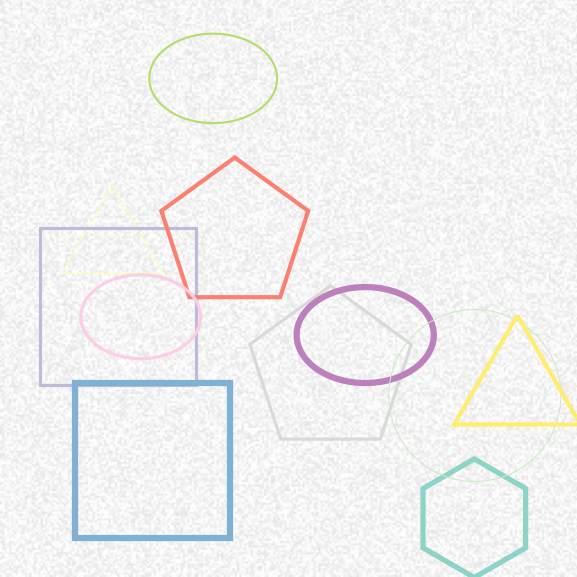[{"shape": "hexagon", "thickness": 2.5, "radius": 0.51, "center": [0.821, 0.102]}, {"shape": "triangle", "thickness": 0.5, "radius": 0.51, "center": [0.195, 0.577]}, {"shape": "square", "thickness": 1.5, "radius": 0.68, "center": [0.205, 0.469]}, {"shape": "pentagon", "thickness": 2, "radius": 0.67, "center": [0.407, 0.593]}, {"shape": "square", "thickness": 3, "radius": 0.67, "center": [0.264, 0.201]}, {"shape": "oval", "thickness": 1, "radius": 0.55, "center": [0.369, 0.863]}, {"shape": "oval", "thickness": 1.5, "radius": 0.52, "center": [0.244, 0.451]}, {"shape": "pentagon", "thickness": 1.5, "radius": 0.73, "center": [0.572, 0.358]}, {"shape": "oval", "thickness": 3, "radius": 0.59, "center": [0.632, 0.419]}, {"shape": "circle", "thickness": 0.5, "radius": 0.74, "center": [0.822, 0.314]}, {"shape": "triangle", "thickness": 2, "radius": 0.63, "center": [0.896, 0.327]}]